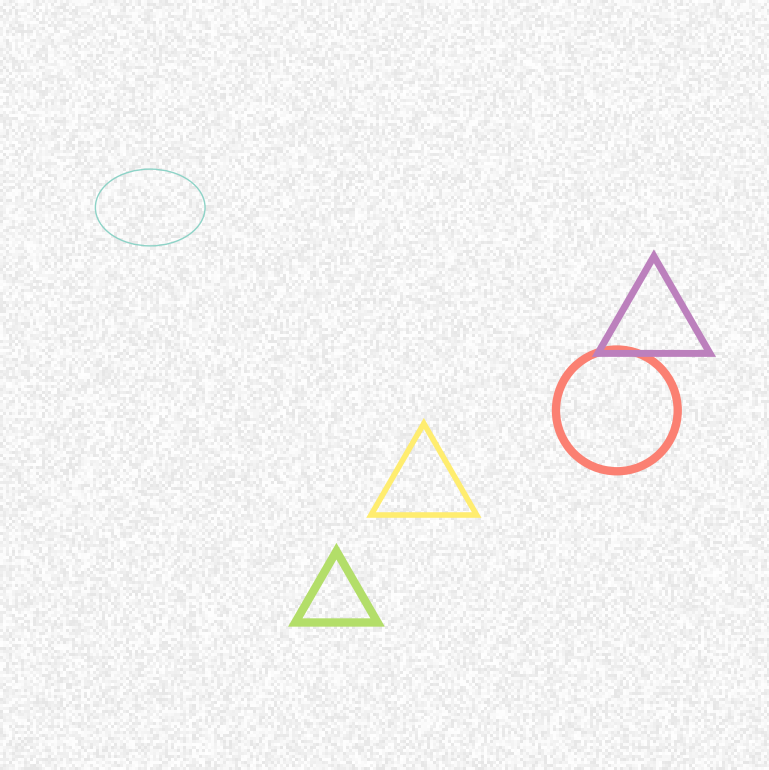[{"shape": "oval", "thickness": 0.5, "radius": 0.36, "center": [0.195, 0.731]}, {"shape": "circle", "thickness": 3, "radius": 0.4, "center": [0.801, 0.467]}, {"shape": "triangle", "thickness": 3, "radius": 0.31, "center": [0.437, 0.222]}, {"shape": "triangle", "thickness": 2.5, "radius": 0.42, "center": [0.849, 0.583]}, {"shape": "triangle", "thickness": 2, "radius": 0.4, "center": [0.55, 0.371]}]